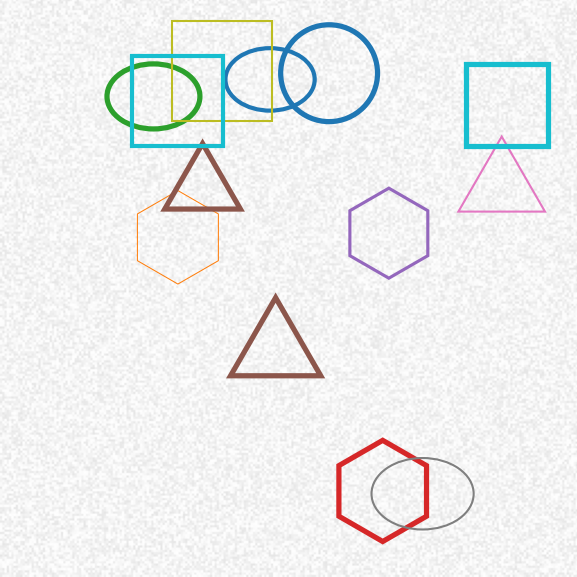[{"shape": "circle", "thickness": 2.5, "radius": 0.42, "center": [0.57, 0.872]}, {"shape": "oval", "thickness": 2, "radius": 0.39, "center": [0.468, 0.862]}, {"shape": "hexagon", "thickness": 0.5, "radius": 0.4, "center": [0.308, 0.588]}, {"shape": "oval", "thickness": 2.5, "radius": 0.4, "center": [0.266, 0.832]}, {"shape": "hexagon", "thickness": 2.5, "radius": 0.44, "center": [0.663, 0.149]}, {"shape": "hexagon", "thickness": 1.5, "radius": 0.39, "center": [0.673, 0.595]}, {"shape": "triangle", "thickness": 2.5, "radius": 0.38, "center": [0.351, 0.675]}, {"shape": "triangle", "thickness": 2.5, "radius": 0.45, "center": [0.477, 0.394]}, {"shape": "triangle", "thickness": 1, "radius": 0.43, "center": [0.869, 0.676]}, {"shape": "oval", "thickness": 1, "radius": 0.44, "center": [0.732, 0.144]}, {"shape": "square", "thickness": 1, "radius": 0.43, "center": [0.384, 0.877]}, {"shape": "square", "thickness": 2.5, "radius": 0.36, "center": [0.879, 0.817]}, {"shape": "square", "thickness": 2, "radius": 0.39, "center": [0.307, 0.824]}]